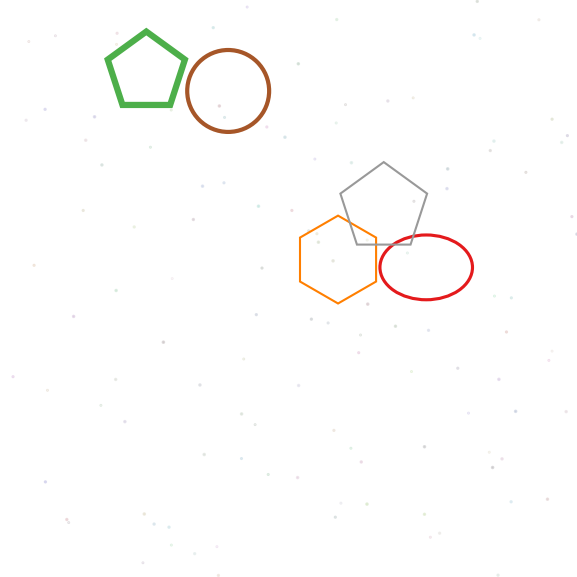[{"shape": "oval", "thickness": 1.5, "radius": 0.4, "center": [0.738, 0.536]}, {"shape": "pentagon", "thickness": 3, "radius": 0.35, "center": [0.253, 0.874]}, {"shape": "hexagon", "thickness": 1, "radius": 0.38, "center": [0.585, 0.55]}, {"shape": "circle", "thickness": 2, "radius": 0.35, "center": [0.395, 0.842]}, {"shape": "pentagon", "thickness": 1, "radius": 0.39, "center": [0.665, 0.639]}]